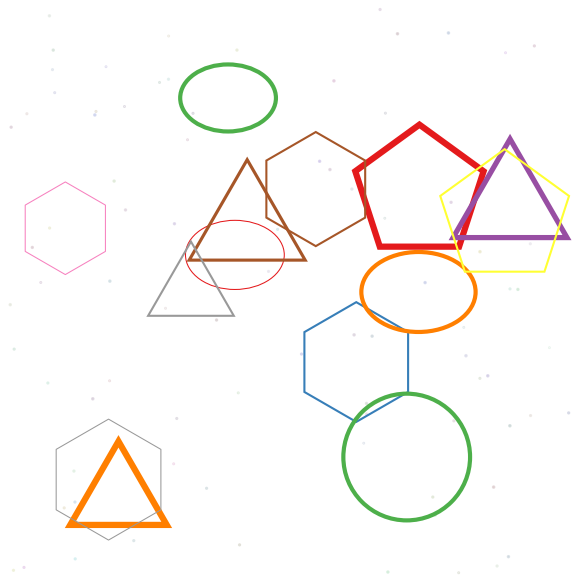[{"shape": "oval", "thickness": 0.5, "radius": 0.43, "center": [0.407, 0.558]}, {"shape": "pentagon", "thickness": 3, "radius": 0.58, "center": [0.726, 0.666]}, {"shape": "hexagon", "thickness": 1, "radius": 0.52, "center": [0.617, 0.372]}, {"shape": "circle", "thickness": 2, "radius": 0.55, "center": [0.704, 0.208]}, {"shape": "oval", "thickness": 2, "radius": 0.41, "center": [0.395, 0.83]}, {"shape": "triangle", "thickness": 2.5, "radius": 0.57, "center": [0.883, 0.645]}, {"shape": "triangle", "thickness": 3, "radius": 0.48, "center": [0.205, 0.138]}, {"shape": "oval", "thickness": 2, "radius": 0.49, "center": [0.725, 0.494]}, {"shape": "pentagon", "thickness": 1, "radius": 0.59, "center": [0.874, 0.624]}, {"shape": "hexagon", "thickness": 1, "radius": 0.49, "center": [0.547, 0.672]}, {"shape": "triangle", "thickness": 1.5, "radius": 0.58, "center": [0.428, 0.607]}, {"shape": "hexagon", "thickness": 0.5, "radius": 0.4, "center": [0.113, 0.604]}, {"shape": "hexagon", "thickness": 0.5, "radius": 0.52, "center": [0.188, 0.169]}, {"shape": "triangle", "thickness": 1, "radius": 0.43, "center": [0.331, 0.495]}]